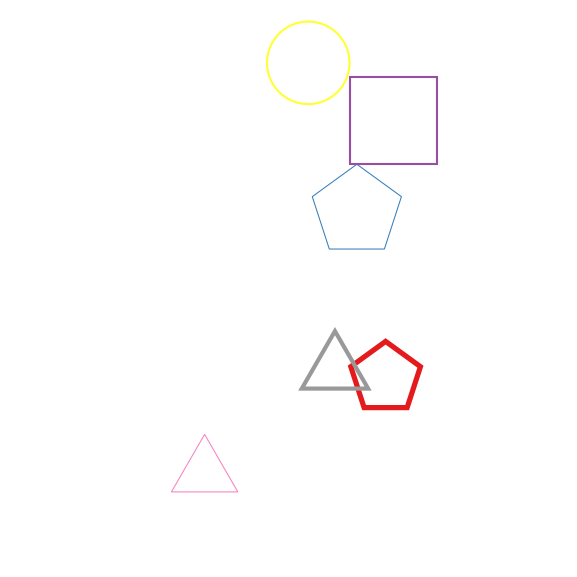[{"shape": "pentagon", "thickness": 2.5, "radius": 0.32, "center": [0.668, 0.345]}, {"shape": "pentagon", "thickness": 0.5, "radius": 0.41, "center": [0.618, 0.634]}, {"shape": "square", "thickness": 1, "radius": 0.38, "center": [0.681, 0.79]}, {"shape": "circle", "thickness": 1, "radius": 0.36, "center": [0.534, 0.89]}, {"shape": "triangle", "thickness": 0.5, "radius": 0.33, "center": [0.354, 0.181]}, {"shape": "triangle", "thickness": 2, "radius": 0.33, "center": [0.58, 0.359]}]